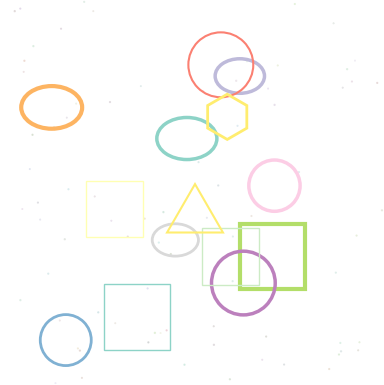[{"shape": "oval", "thickness": 2.5, "radius": 0.39, "center": [0.485, 0.64]}, {"shape": "square", "thickness": 1, "radius": 0.43, "center": [0.355, 0.176]}, {"shape": "square", "thickness": 1, "radius": 0.37, "center": [0.297, 0.457]}, {"shape": "oval", "thickness": 2.5, "radius": 0.32, "center": [0.623, 0.803]}, {"shape": "circle", "thickness": 1.5, "radius": 0.42, "center": [0.574, 0.832]}, {"shape": "circle", "thickness": 2, "radius": 0.33, "center": [0.171, 0.117]}, {"shape": "oval", "thickness": 3, "radius": 0.4, "center": [0.134, 0.721]}, {"shape": "square", "thickness": 3, "radius": 0.42, "center": [0.709, 0.334]}, {"shape": "circle", "thickness": 2.5, "radius": 0.33, "center": [0.713, 0.518]}, {"shape": "oval", "thickness": 2, "radius": 0.3, "center": [0.455, 0.377]}, {"shape": "circle", "thickness": 2.5, "radius": 0.41, "center": [0.632, 0.265]}, {"shape": "square", "thickness": 1, "radius": 0.37, "center": [0.6, 0.334]}, {"shape": "triangle", "thickness": 1.5, "radius": 0.42, "center": [0.507, 0.438]}, {"shape": "hexagon", "thickness": 2, "radius": 0.29, "center": [0.59, 0.697]}]